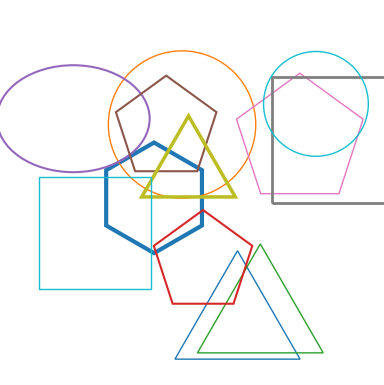[{"shape": "triangle", "thickness": 1, "radius": 0.94, "center": [0.617, 0.161]}, {"shape": "hexagon", "thickness": 3, "radius": 0.72, "center": [0.4, 0.486]}, {"shape": "circle", "thickness": 1, "radius": 0.96, "center": [0.473, 0.676]}, {"shape": "triangle", "thickness": 1, "radius": 0.94, "center": [0.676, 0.178]}, {"shape": "pentagon", "thickness": 1.5, "radius": 0.67, "center": [0.527, 0.32]}, {"shape": "oval", "thickness": 1.5, "radius": 0.99, "center": [0.19, 0.692]}, {"shape": "pentagon", "thickness": 1.5, "radius": 0.69, "center": [0.432, 0.666]}, {"shape": "pentagon", "thickness": 1, "radius": 0.86, "center": [0.779, 0.637]}, {"shape": "square", "thickness": 2, "radius": 0.81, "center": [0.868, 0.636]}, {"shape": "triangle", "thickness": 2.5, "radius": 0.7, "center": [0.49, 0.559]}, {"shape": "square", "thickness": 1, "radius": 0.73, "center": [0.247, 0.395]}, {"shape": "circle", "thickness": 1, "radius": 0.68, "center": [0.821, 0.73]}]